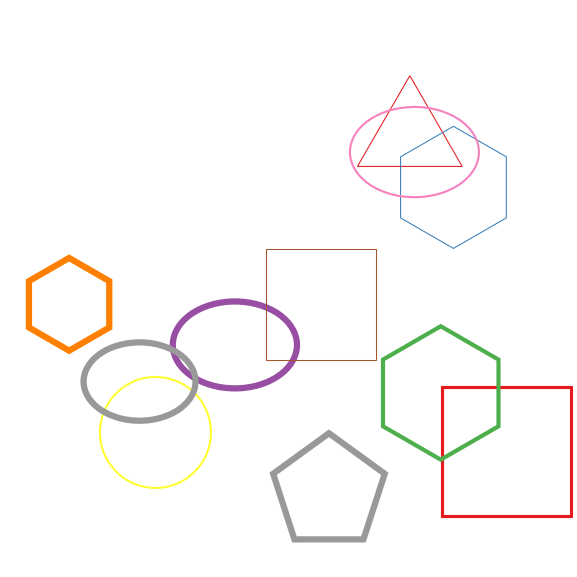[{"shape": "square", "thickness": 1.5, "radius": 0.56, "center": [0.876, 0.217]}, {"shape": "triangle", "thickness": 0.5, "radius": 0.52, "center": [0.71, 0.763]}, {"shape": "hexagon", "thickness": 0.5, "radius": 0.53, "center": [0.785, 0.675]}, {"shape": "hexagon", "thickness": 2, "radius": 0.58, "center": [0.763, 0.319]}, {"shape": "oval", "thickness": 3, "radius": 0.54, "center": [0.407, 0.402]}, {"shape": "hexagon", "thickness": 3, "radius": 0.4, "center": [0.12, 0.472]}, {"shape": "circle", "thickness": 1, "radius": 0.48, "center": [0.269, 0.25]}, {"shape": "square", "thickness": 0.5, "radius": 0.48, "center": [0.556, 0.472]}, {"shape": "oval", "thickness": 1, "radius": 0.56, "center": [0.718, 0.736]}, {"shape": "pentagon", "thickness": 3, "radius": 0.51, "center": [0.57, 0.147]}, {"shape": "oval", "thickness": 3, "radius": 0.48, "center": [0.242, 0.338]}]